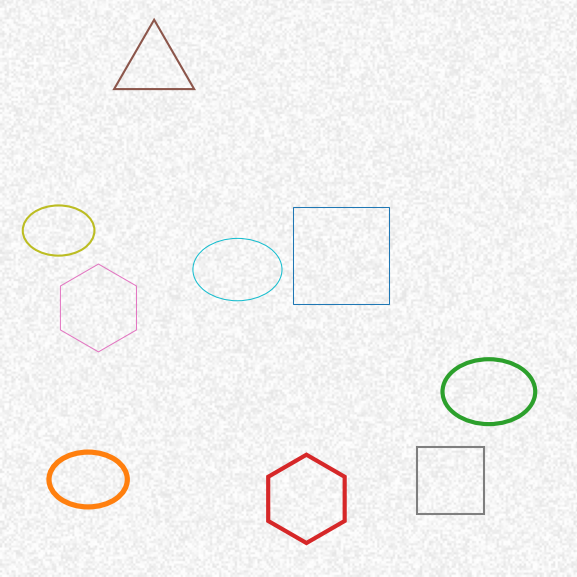[{"shape": "square", "thickness": 0.5, "radius": 0.42, "center": [0.59, 0.556]}, {"shape": "oval", "thickness": 2.5, "radius": 0.34, "center": [0.153, 0.169]}, {"shape": "oval", "thickness": 2, "radius": 0.4, "center": [0.847, 0.321]}, {"shape": "hexagon", "thickness": 2, "radius": 0.38, "center": [0.531, 0.135]}, {"shape": "triangle", "thickness": 1, "radius": 0.4, "center": [0.267, 0.885]}, {"shape": "hexagon", "thickness": 0.5, "radius": 0.38, "center": [0.17, 0.466]}, {"shape": "square", "thickness": 1, "radius": 0.29, "center": [0.78, 0.167]}, {"shape": "oval", "thickness": 1, "radius": 0.31, "center": [0.101, 0.6]}, {"shape": "oval", "thickness": 0.5, "radius": 0.39, "center": [0.411, 0.532]}]